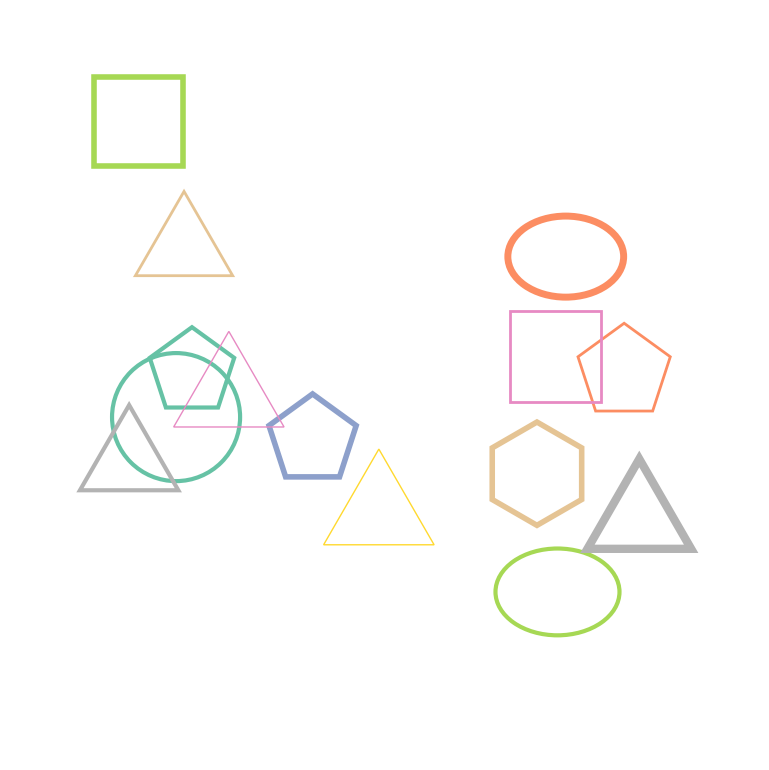[{"shape": "circle", "thickness": 1.5, "radius": 0.42, "center": [0.229, 0.458]}, {"shape": "pentagon", "thickness": 1.5, "radius": 0.29, "center": [0.249, 0.517]}, {"shape": "pentagon", "thickness": 1, "radius": 0.32, "center": [0.811, 0.517]}, {"shape": "oval", "thickness": 2.5, "radius": 0.38, "center": [0.735, 0.667]}, {"shape": "pentagon", "thickness": 2, "radius": 0.3, "center": [0.406, 0.429]}, {"shape": "triangle", "thickness": 0.5, "radius": 0.41, "center": [0.297, 0.487]}, {"shape": "square", "thickness": 1, "radius": 0.3, "center": [0.722, 0.537]}, {"shape": "square", "thickness": 2, "radius": 0.29, "center": [0.179, 0.843]}, {"shape": "oval", "thickness": 1.5, "radius": 0.4, "center": [0.724, 0.231]}, {"shape": "triangle", "thickness": 0.5, "radius": 0.41, "center": [0.492, 0.334]}, {"shape": "hexagon", "thickness": 2, "radius": 0.34, "center": [0.697, 0.385]}, {"shape": "triangle", "thickness": 1, "radius": 0.36, "center": [0.239, 0.678]}, {"shape": "triangle", "thickness": 1.5, "radius": 0.37, "center": [0.168, 0.4]}, {"shape": "triangle", "thickness": 3, "radius": 0.39, "center": [0.83, 0.326]}]